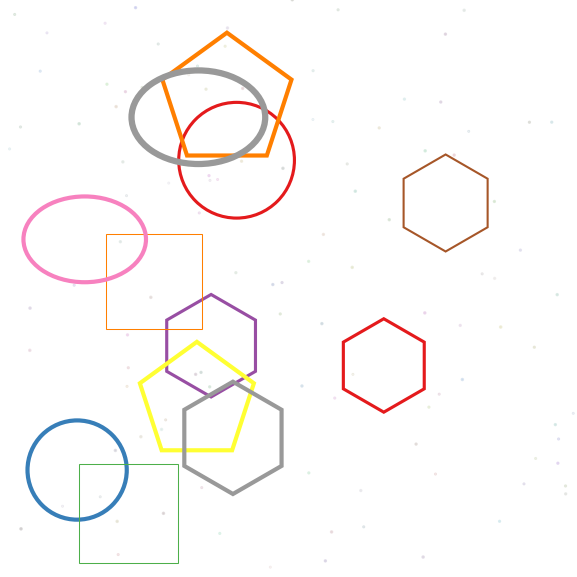[{"shape": "circle", "thickness": 1.5, "radius": 0.5, "center": [0.41, 0.722]}, {"shape": "hexagon", "thickness": 1.5, "radius": 0.4, "center": [0.665, 0.366]}, {"shape": "circle", "thickness": 2, "radius": 0.43, "center": [0.134, 0.185]}, {"shape": "square", "thickness": 0.5, "radius": 0.43, "center": [0.222, 0.11]}, {"shape": "hexagon", "thickness": 1.5, "radius": 0.44, "center": [0.366, 0.4]}, {"shape": "square", "thickness": 0.5, "radius": 0.41, "center": [0.267, 0.512]}, {"shape": "pentagon", "thickness": 2, "radius": 0.59, "center": [0.393, 0.825]}, {"shape": "pentagon", "thickness": 2, "radius": 0.52, "center": [0.341, 0.303]}, {"shape": "hexagon", "thickness": 1, "radius": 0.42, "center": [0.772, 0.648]}, {"shape": "oval", "thickness": 2, "radius": 0.53, "center": [0.147, 0.585]}, {"shape": "oval", "thickness": 3, "radius": 0.58, "center": [0.344, 0.796]}, {"shape": "hexagon", "thickness": 2, "radius": 0.49, "center": [0.403, 0.241]}]